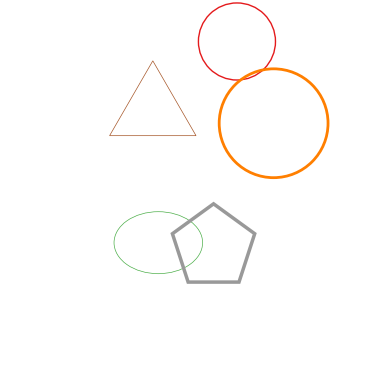[{"shape": "circle", "thickness": 1, "radius": 0.5, "center": [0.615, 0.892]}, {"shape": "oval", "thickness": 0.5, "radius": 0.58, "center": [0.411, 0.37]}, {"shape": "circle", "thickness": 2, "radius": 0.71, "center": [0.711, 0.68]}, {"shape": "triangle", "thickness": 0.5, "radius": 0.65, "center": [0.397, 0.712]}, {"shape": "pentagon", "thickness": 2.5, "radius": 0.56, "center": [0.555, 0.358]}]